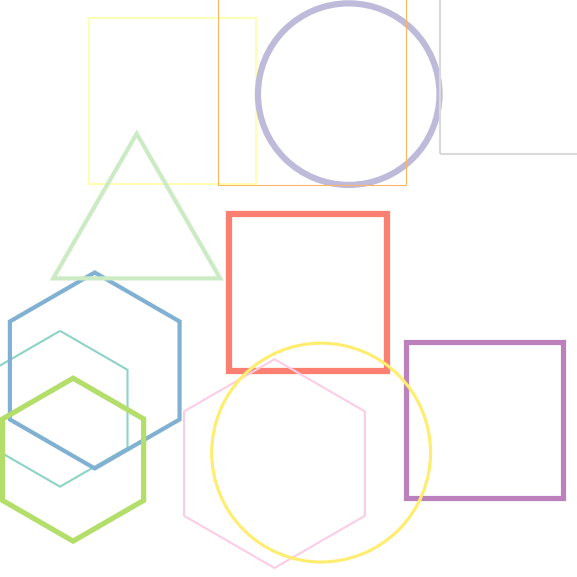[{"shape": "hexagon", "thickness": 1, "radius": 0.67, "center": [0.104, 0.291]}, {"shape": "square", "thickness": 1, "radius": 0.72, "center": [0.298, 0.824]}, {"shape": "circle", "thickness": 3, "radius": 0.79, "center": [0.604, 0.836]}, {"shape": "square", "thickness": 3, "radius": 0.68, "center": [0.533, 0.492]}, {"shape": "hexagon", "thickness": 2, "radius": 0.85, "center": [0.164, 0.358]}, {"shape": "square", "thickness": 0.5, "radius": 0.81, "center": [0.54, 0.842]}, {"shape": "hexagon", "thickness": 2.5, "radius": 0.71, "center": [0.127, 0.203]}, {"shape": "hexagon", "thickness": 1, "radius": 0.9, "center": [0.475, 0.196]}, {"shape": "square", "thickness": 1, "radius": 0.69, "center": [0.899, 0.869]}, {"shape": "square", "thickness": 2.5, "radius": 0.68, "center": [0.839, 0.272]}, {"shape": "triangle", "thickness": 2, "radius": 0.83, "center": [0.237, 0.601]}, {"shape": "circle", "thickness": 1.5, "radius": 0.95, "center": [0.556, 0.215]}]